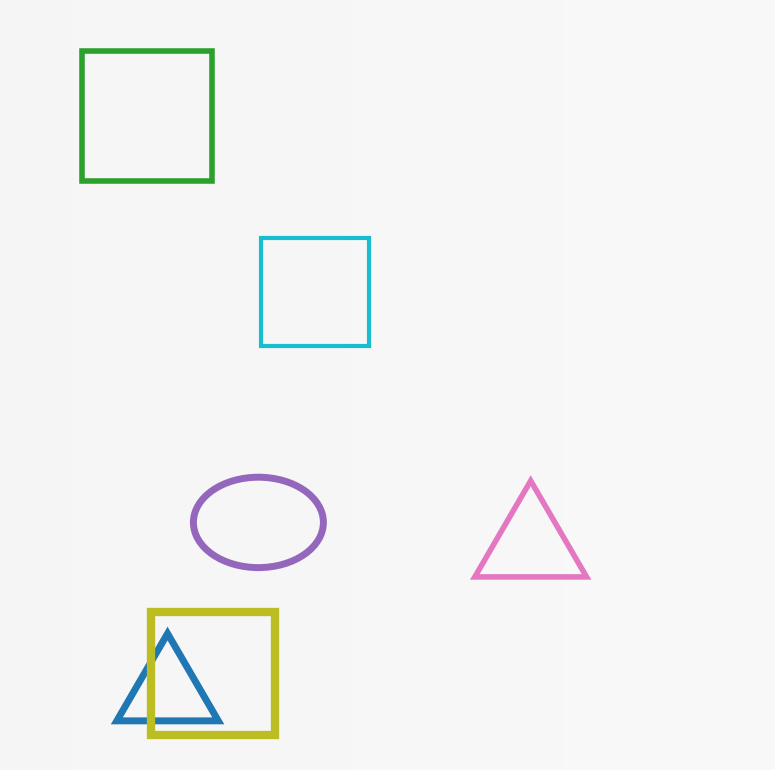[{"shape": "triangle", "thickness": 2.5, "radius": 0.38, "center": [0.216, 0.102]}, {"shape": "square", "thickness": 2, "radius": 0.42, "center": [0.189, 0.85]}, {"shape": "oval", "thickness": 2.5, "radius": 0.42, "center": [0.333, 0.322]}, {"shape": "triangle", "thickness": 2, "radius": 0.42, "center": [0.685, 0.292]}, {"shape": "square", "thickness": 3, "radius": 0.4, "center": [0.275, 0.125]}, {"shape": "square", "thickness": 1.5, "radius": 0.35, "center": [0.406, 0.62]}]